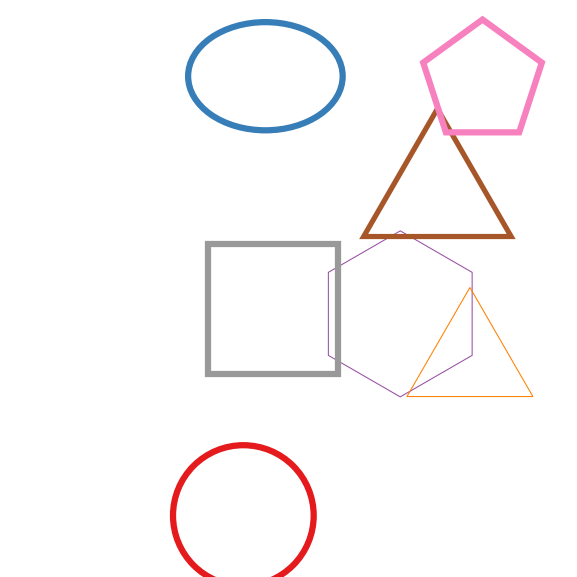[{"shape": "circle", "thickness": 3, "radius": 0.61, "center": [0.421, 0.106]}, {"shape": "oval", "thickness": 3, "radius": 0.67, "center": [0.46, 0.867]}, {"shape": "hexagon", "thickness": 0.5, "radius": 0.72, "center": [0.693, 0.456]}, {"shape": "triangle", "thickness": 0.5, "radius": 0.63, "center": [0.814, 0.375]}, {"shape": "triangle", "thickness": 2.5, "radius": 0.74, "center": [0.757, 0.663]}, {"shape": "pentagon", "thickness": 3, "radius": 0.54, "center": [0.836, 0.857]}, {"shape": "square", "thickness": 3, "radius": 0.56, "center": [0.473, 0.464]}]